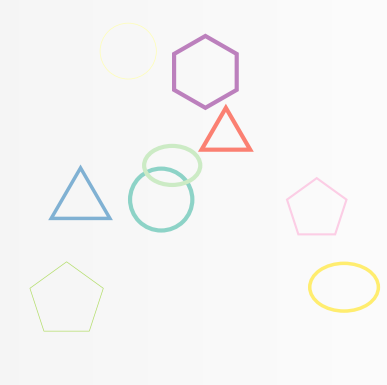[{"shape": "circle", "thickness": 3, "radius": 0.4, "center": [0.416, 0.482]}, {"shape": "circle", "thickness": 0.5, "radius": 0.36, "center": [0.331, 0.867]}, {"shape": "triangle", "thickness": 3, "radius": 0.36, "center": [0.583, 0.647]}, {"shape": "triangle", "thickness": 2.5, "radius": 0.44, "center": [0.208, 0.476]}, {"shape": "pentagon", "thickness": 0.5, "radius": 0.5, "center": [0.172, 0.22]}, {"shape": "pentagon", "thickness": 1.5, "radius": 0.4, "center": [0.817, 0.457]}, {"shape": "hexagon", "thickness": 3, "radius": 0.47, "center": [0.53, 0.813]}, {"shape": "oval", "thickness": 3, "radius": 0.36, "center": [0.444, 0.57]}, {"shape": "oval", "thickness": 2.5, "radius": 0.44, "center": [0.888, 0.254]}]